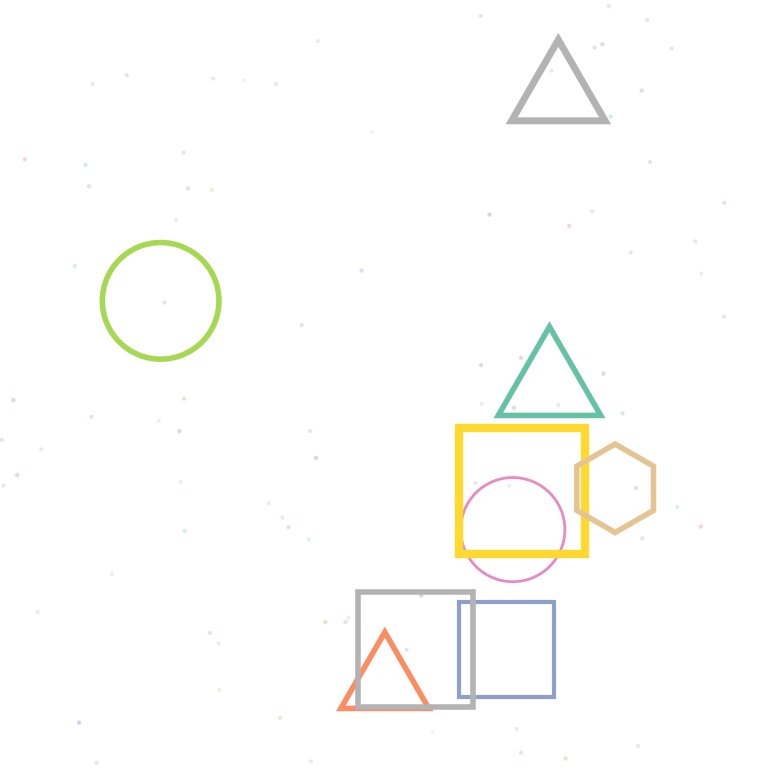[{"shape": "triangle", "thickness": 2, "radius": 0.38, "center": [0.714, 0.499]}, {"shape": "triangle", "thickness": 2, "radius": 0.33, "center": [0.5, 0.113]}, {"shape": "square", "thickness": 1.5, "radius": 0.31, "center": [0.657, 0.157]}, {"shape": "circle", "thickness": 1, "radius": 0.34, "center": [0.666, 0.312]}, {"shape": "circle", "thickness": 2, "radius": 0.38, "center": [0.209, 0.609]}, {"shape": "square", "thickness": 3, "radius": 0.41, "center": [0.678, 0.363]}, {"shape": "hexagon", "thickness": 2, "radius": 0.29, "center": [0.799, 0.366]}, {"shape": "square", "thickness": 2, "radius": 0.37, "center": [0.54, 0.156]}, {"shape": "triangle", "thickness": 2.5, "radius": 0.35, "center": [0.725, 0.878]}]